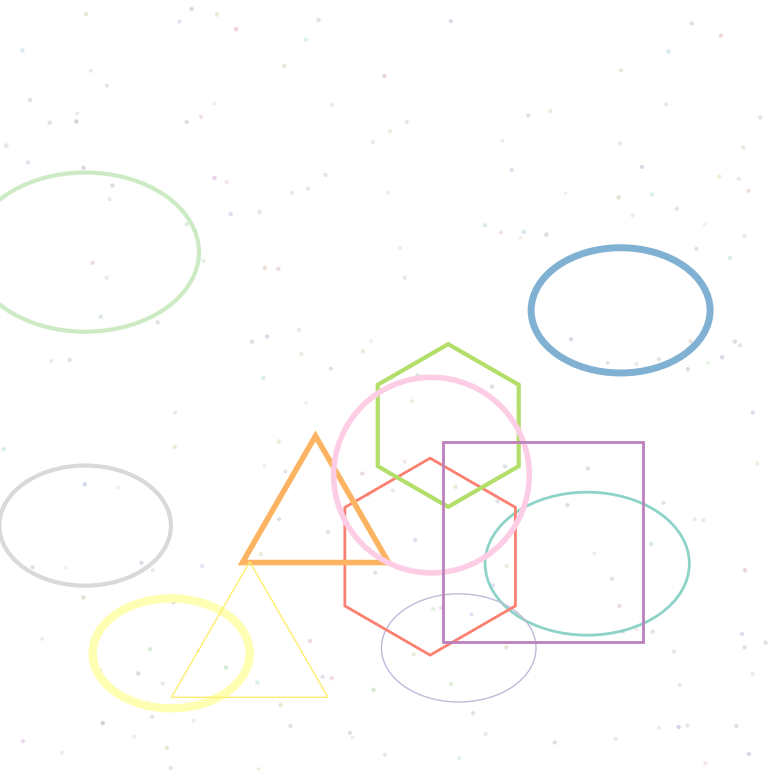[{"shape": "oval", "thickness": 1, "radius": 0.66, "center": [0.763, 0.268]}, {"shape": "oval", "thickness": 3, "radius": 0.51, "center": [0.222, 0.151]}, {"shape": "oval", "thickness": 0.5, "radius": 0.5, "center": [0.596, 0.159]}, {"shape": "hexagon", "thickness": 1, "radius": 0.64, "center": [0.559, 0.277]}, {"shape": "oval", "thickness": 2.5, "radius": 0.58, "center": [0.806, 0.597]}, {"shape": "triangle", "thickness": 2, "radius": 0.55, "center": [0.41, 0.324]}, {"shape": "hexagon", "thickness": 1.5, "radius": 0.53, "center": [0.582, 0.447]}, {"shape": "circle", "thickness": 2, "radius": 0.64, "center": [0.56, 0.383]}, {"shape": "oval", "thickness": 1.5, "radius": 0.56, "center": [0.111, 0.317]}, {"shape": "square", "thickness": 1, "radius": 0.65, "center": [0.705, 0.296]}, {"shape": "oval", "thickness": 1.5, "radius": 0.74, "center": [0.111, 0.673]}, {"shape": "triangle", "thickness": 0.5, "radius": 0.59, "center": [0.324, 0.153]}]